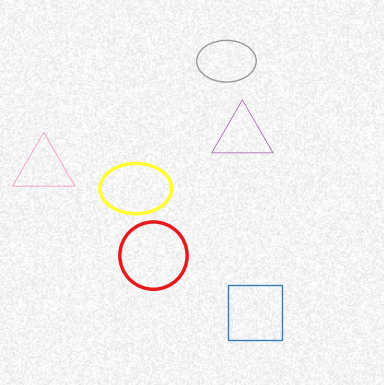[{"shape": "circle", "thickness": 2.5, "radius": 0.44, "center": [0.399, 0.336]}, {"shape": "square", "thickness": 1, "radius": 0.35, "center": [0.662, 0.188]}, {"shape": "triangle", "thickness": 0.5, "radius": 0.46, "center": [0.63, 0.649]}, {"shape": "oval", "thickness": 2.5, "radius": 0.47, "center": [0.353, 0.51]}, {"shape": "triangle", "thickness": 0.5, "radius": 0.47, "center": [0.114, 0.563]}, {"shape": "oval", "thickness": 1, "radius": 0.39, "center": [0.588, 0.841]}]